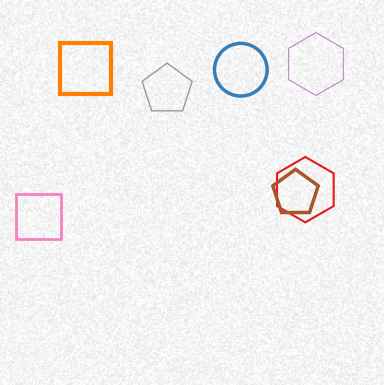[{"shape": "hexagon", "thickness": 1.5, "radius": 0.42, "center": [0.793, 0.507]}, {"shape": "circle", "thickness": 2.5, "radius": 0.34, "center": [0.626, 0.819]}, {"shape": "hexagon", "thickness": 0.5, "radius": 0.41, "center": [0.821, 0.834]}, {"shape": "square", "thickness": 3, "radius": 0.33, "center": [0.222, 0.822]}, {"shape": "pentagon", "thickness": 2.5, "radius": 0.31, "center": [0.768, 0.498]}, {"shape": "square", "thickness": 2, "radius": 0.29, "center": [0.101, 0.439]}, {"shape": "pentagon", "thickness": 1, "radius": 0.34, "center": [0.434, 0.767]}]